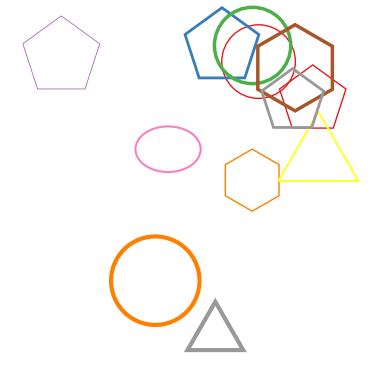[{"shape": "circle", "thickness": 1, "radius": 0.48, "center": [0.672, 0.84]}, {"shape": "pentagon", "thickness": 1, "radius": 0.45, "center": [0.812, 0.741]}, {"shape": "pentagon", "thickness": 2, "radius": 0.5, "center": [0.577, 0.879]}, {"shape": "circle", "thickness": 2.5, "radius": 0.5, "center": [0.656, 0.882]}, {"shape": "pentagon", "thickness": 0.5, "radius": 0.52, "center": [0.159, 0.854]}, {"shape": "circle", "thickness": 3, "radius": 0.57, "center": [0.403, 0.271]}, {"shape": "hexagon", "thickness": 1, "radius": 0.4, "center": [0.655, 0.532]}, {"shape": "triangle", "thickness": 1.5, "radius": 0.6, "center": [0.827, 0.59]}, {"shape": "hexagon", "thickness": 2.5, "radius": 0.56, "center": [0.766, 0.824]}, {"shape": "oval", "thickness": 1.5, "radius": 0.42, "center": [0.437, 0.612]}, {"shape": "triangle", "thickness": 3, "radius": 0.42, "center": [0.559, 0.133]}, {"shape": "pentagon", "thickness": 2, "radius": 0.42, "center": [0.76, 0.737]}]